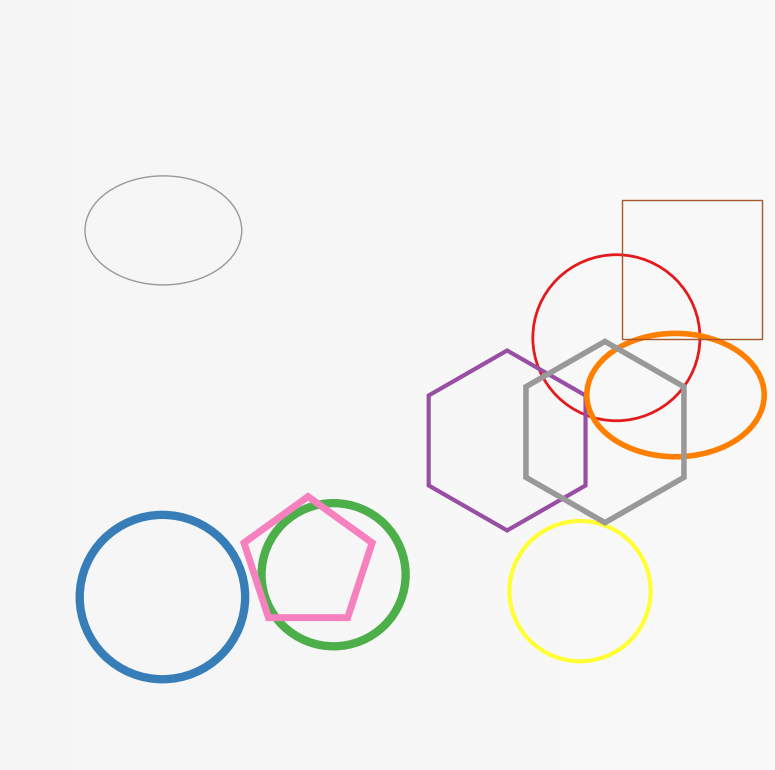[{"shape": "circle", "thickness": 1, "radius": 0.54, "center": [0.795, 0.561]}, {"shape": "circle", "thickness": 3, "radius": 0.53, "center": [0.21, 0.225]}, {"shape": "circle", "thickness": 3, "radius": 0.46, "center": [0.43, 0.254]}, {"shape": "hexagon", "thickness": 1.5, "radius": 0.58, "center": [0.654, 0.428]}, {"shape": "oval", "thickness": 2, "radius": 0.57, "center": [0.872, 0.487]}, {"shape": "circle", "thickness": 1.5, "radius": 0.46, "center": [0.748, 0.232]}, {"shape": "square", "thickness": 0.5, "radius": 0.45, "center": [0.893, 0.65]}, {"shape": "pentagon", "thickness": 2.5, "radius": 0.43, "center": [0.398, 0.268]}, {"shape": "oval", "thickness": 0.5, "radius": 0.51, "center": [0.211, 0.701]}, {"shape": "hexagon", "thickness": 2, "radius": 0.59, "center": [0.781, 0.439]}]